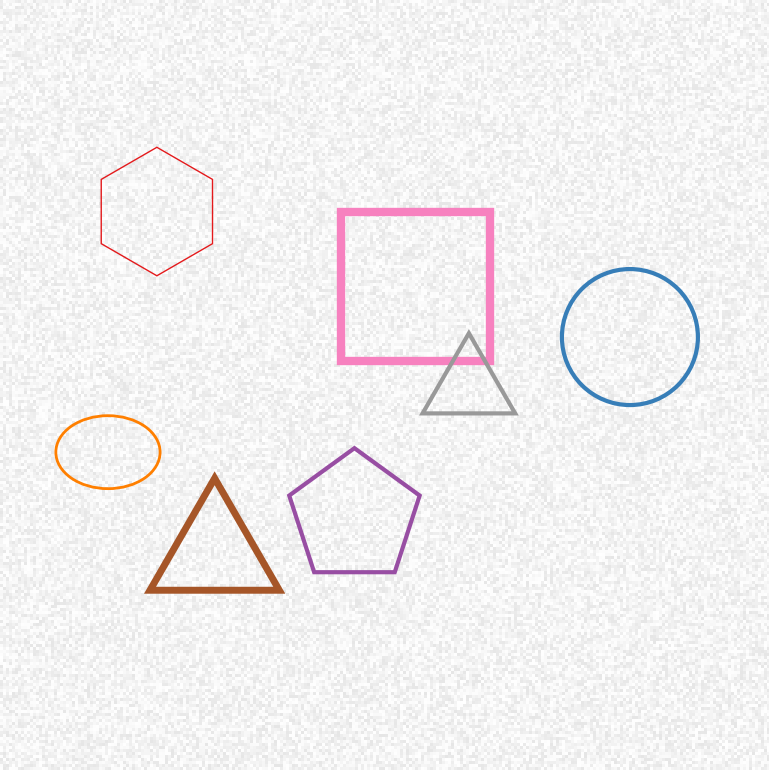[{"shape": "hexagon", "thickness": 0.5, "radius": 0.42, "center": [0.204, 0.725]}, {"shape": "circle", "thickness": 1.5, "radius": 0.44, "center": [0.818, 0.562]}, {"shape": "pentagon", "thickness": 1.5, "radius": 0.45, "center": [0.46, 0.329]}, {"shape": "oval", "thickness": 1, "radius": 0.34, "center": [0.14, 0.413]}, {"shape": "triangle", "thickness": 2.5, "radius": 0.48, "center": [0.279, 0.282]}, {"shape": "square", "thickness": 3, "radius": 0.48, "center": [0.539, 0.628]}, {"shape": "triangle", "thickness": 1.5, "radius": 0.35, "center": [0.609, 0.498]}]